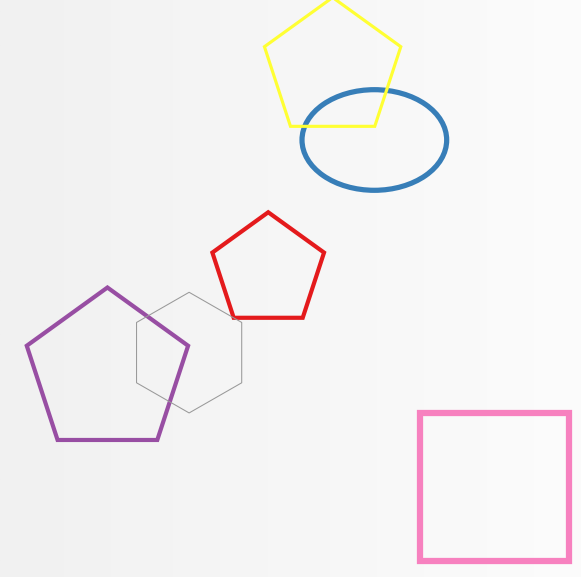[{"shape": "pentagon", "thickness": 2, "radius": 0.5, "center": [0.461, 0.531]}, {"shape": "oval", "thickness": 2.5, "radius": 0.62, "center": [0.644, 0.757]}, {"shape": "pentagon", "thickness": 2, "radius": 0.73, "center": [0.185, 0.355]}, {"shape": "pentagon", "thickness": 1.5, "radius": 0.62, "center": [0.572, 0.88]}, {"shape": "square", "thickness": 3, "radius": 0.64, "center": [0.851, 0.156]}, {"shape": "hexagon", "thickness": 0.5, "radius": 0.52, "center": [0.325, 0.389]}]